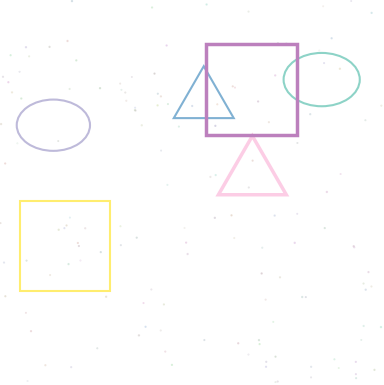[{"shape": "oval", "thickness": 1.5, "radius": 0.49, "center": [0.836, 0.793]}, {"shape": "oval", "thickness": 1.5, "radius": 0.48, "center": [0.139, 0.675]}, {"shape": "triangle", "thickness": 1.5, "radius": 0.45, "center": [0.529, 0.738]}, {"shape": "triangle", "thickness": 2.5, "radius": 0.51, "center": [0.655, 0.545]}, {"shape": "square", "thickness": 2.5, "radius": 0.59, "center": [0.654, 0.768]}, {"shape": "square", "thickness": 1.5, "radius": 0.58, "center": [0.169, 0.362]}]